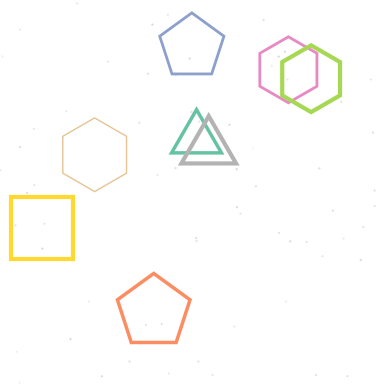[{"shape": "triangle", "thickness": 2.5, "radius": 0.37, "center": [0.51, 0.64]}, {"shape": "pentagon", "thickness": 2.5, "radius": 0.5, "center": [0.399, 0.191]}, {"shape": "pentagon", "thickness": 2, "radius": 0.44, "center": [0.498, 0.879]}, {"shape": "hexagon", "thickness": 2, "radius": 0.43, "center": [0.749, 0.819]}, {"shape": "hexagon", "thickness": 3, "radius": 0.43, "center": [0.808, 0.796]}, {"shape": "square", "thickness": 3, "radius": 0.4, "center": [0.109, 0.408]}, {"shape": "hexagon", "thickness": 1, "radius": 0.48, "center": [0.246, 0.598]}, {"shape": "triangle", "thickness": 3, "radius": 0.41, "center": [0.542, 0.616]}]